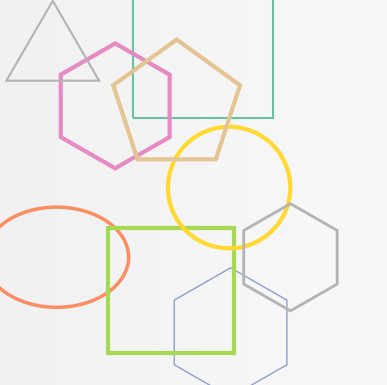[{"shape": "square", "thickness": 1.5, "radius": 0.9, "center": [0.524, 0.872]}, {"shape": "oval", "thickness": 2.5, "radius": 0.93, "center": [0.146, 0.332]}, {"shape": "hexagon", "thickness": 1, "radius": 0.84, "center": [0.595, 0.137]}, {"shape": "hexagon", "thickness": 3, "radius": 0.81, "center": [0.297, 0.725]}, {"shape": "square", "thickness": 3, "radius": 0.81, "center": [0.441, 0.246]}, {"shape": "circle", "thickness": 3, "radius": 0.79, "center": [0.591, 0.513]}, {"shape": "pentagon", "thickness": 3, "radius": 0.86, "center": [0.456, 0.725]}, {"shape": "hexagon", "thickness": 2, "radius": 0.7, "center": [0.75, 0.332]}, {"shape": "triangle", "thickness": 1.5, "radius": 0.69, "center": [0.136, 0.86]}]